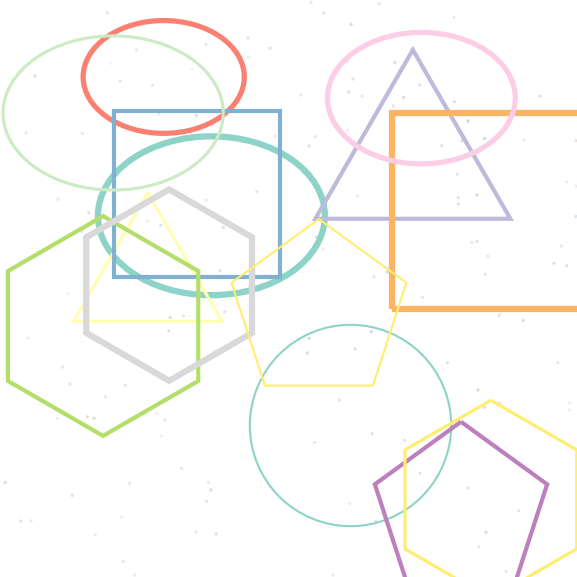[{"shape": "oval", "thickness": 3, "radius": 0.98, "center": [0.366, 0.626]}, {"shape": "circle", "thickness": 1, "radius": 0.87, "center": [0.607, 0.262]}, {"shape": "triangle", "thickness": 1.5, "radius": 0.74, "center": [0.256, 0.517]}, {"shape": "triangle", "thickness": 2, "radius": 0.97, "center": [0.715, 0.718]}, {"shape": "oval", "thickness": 2.5, "radius": 0.7, "center": [0.283, 0.866]}, {"shape": "square", "thickness": 2, "radius": 0.72, "center": [0.341, 0.663]}, {"shape": "square", "thickness": 3, "radius": 0.85, "center": [0.85, 0.634]}, {"shape": "hexagon", "thickness": 2, "radius": 0.95, "center": [0.179, 0.435]}, {"shape": "oval", "thickness": 2.5, "radius": 0.81, "center": [0.73, 0.829]}, {"shape": "hexagon", "thickness": 3, "radius": 0.83, "center": [0.293, 0.505]}, {"shape": "pentagon", "thickness": 2, "radius": 0.78, "center": [0.798, 0.112]}, {"shape": "oval", "thickness": 1.5, "radius": 0.95, "center": [0.196, 0.804]}, {"shape": "pentagon", "thickness": 1, "radius": 0.8, "center": [0.552, 0.46]}, {"shape": "hexagon", "thickness": 1.5, "radius": 0.86, "center": [0.85, 0.134]}]